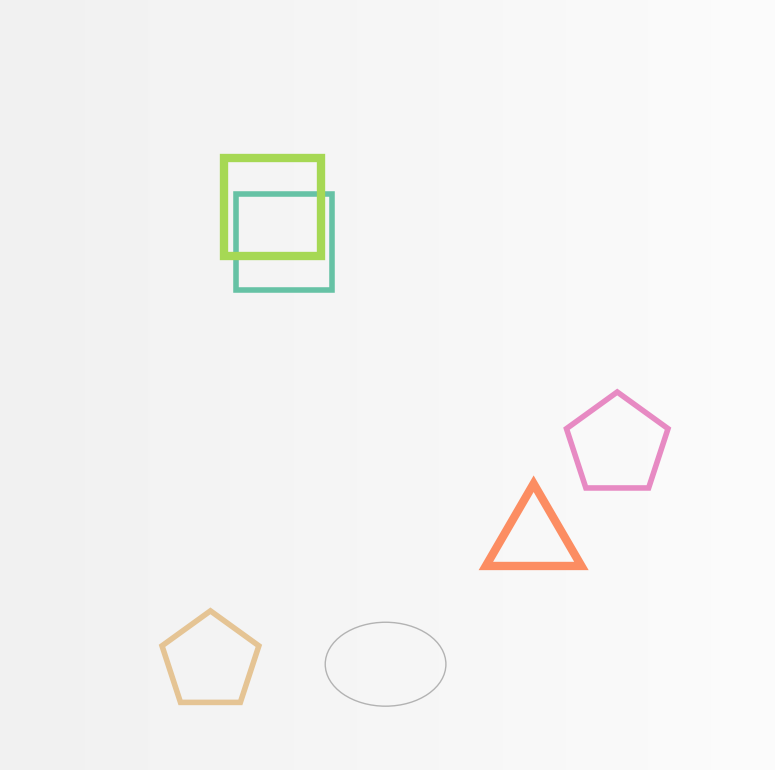[{"shape": "square", "thickness": 2, "radius": 0.31, "center": [0.367, 0.686]}, {"shape": "triangle", "thickness": 3, "radius": 0.36, "center": [0.689, 0.301]}, {"shape": "pentagon", "thickness": 2, "radius": 0.34, "center": [0.796, 0.422]}, {"shape": "square", "thickness": 3, "radius": 0.32, "center": [0.352, 0.731]}, {"shape": "pentagon", "thickness": 2, "radius": 0.33, "center": [0.272, 0.141]}, {"shape": "oval", "thickness": 0.5, "radius": 0.39, "center": [0.498, 0.137]}]